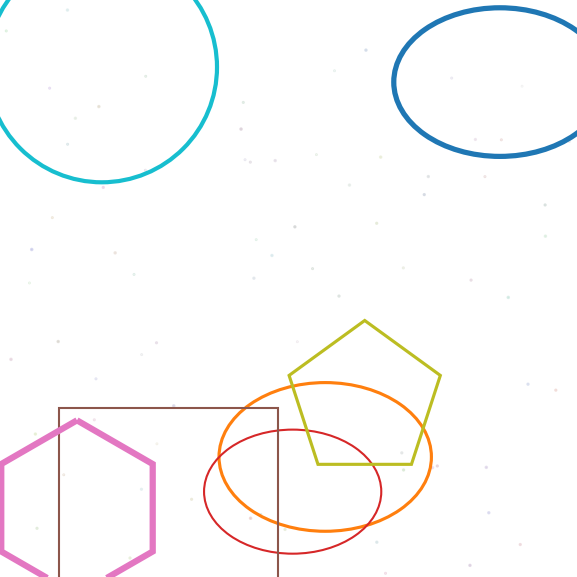[{"shape": "oval", "thickness": 2.5, "radius": 0.92, "center": [0.866, 0.857]}, {"shape": "oval", "thickness": 1.5, "radius": 0.92, "center": [0.563, 0.208]}, {"shape": "oval", "thickness": 1, "radius": 0.77, "center": [0.507, 0.148]}, {"shape": "square", "thickness": 1, "radius": 0.95, "center": [0.292, 0.102]}, {"shape": "hexagon", "thickness": 3, "radius": 0.76, "center": [0.133, 0.12]}, {"shape": "pentagon", "thickness": 1.5, "radius": 0.69, "center": [0.632, 0.306]}, {"shape": "circle", "thickness": 2, "radius": 1.0, "center": [0.176, 0.883]}]